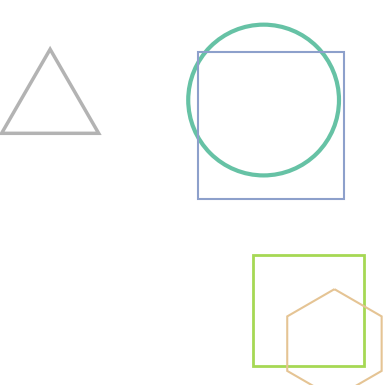[{"shape": "circle", "thickness": 3, "radius": 0.98, "center": [0.685, 0.74]}, {"shape": "square", "thickness": 1.5, "radius": 0.95, "center": [0.704, 0.674]}, {"shape": "square", "thickness": 2, "radius": 0.72, "center": [0.802, 0.193]}, {"shape": "hexagon", "thickness": 1.5, "radius": 0.71, "center": [0.869, 0.107]}, {"shape": "triangle", "thickness": 2.5, "radius": 0.73, "center": [0.13, 0.726]}]